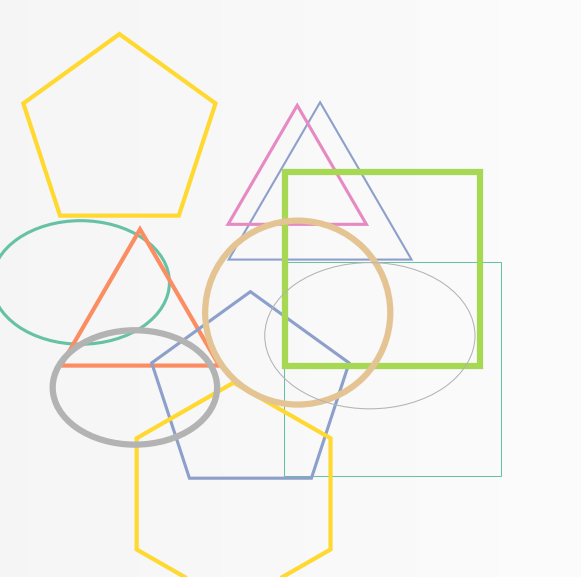[{"shape": "oval", "thickness": 1.5, "radius": 0.76, "center": [0.139, 0.51]}, {"shape": "square", "thickness": 0.5, "radius": 0.93, "center": [0.675, 0.36]}, {"shape": "triangle", "thickness": 2, "radius": 0.79, "center": [0.241, 0.445]}, {"shape": "triangle", "thickness": 1, "radius": 0.91, "center": [0.551, 0.64]}, {"shape": "pentagon", "thickness": 1.5, "radius": 0.89, "center": [0.431, 0.316]}, {"shape": "triangle", "thickness": 1.5, "radius": 0.69, "center": [0.511, 0.679]}, {"shape": "square", "thickness": 3, "radius": 0.84, "center": [0.658, 0.533]}, {"shape": "hexagon", "thickness": 2, "radius": 0.96, "center": [0.402, 0.144]}, {"shape": "pentagon", "thickness": 2, "radius": 0.87, "center": [0.205, 0.766]}, {"shape": "circle", "thickness": 3, "radius": 0.8, "center": [0.512, 0.458]}, {"shape": "oval", "thickness": 0.5, "radius": 0.9, "center": [0.636, 0.418]}, {"shape": "oval", "thickness": 3, "radius": 0.71, "center": [0.232, 0.328]}]